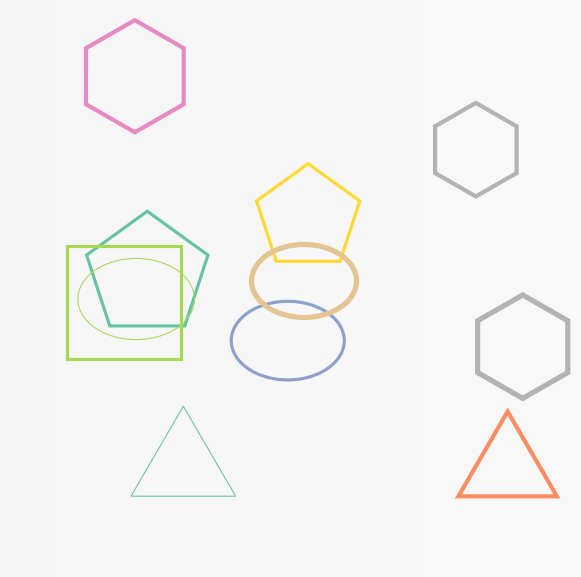[{"shape": "pentagon", "thickness": 1.5, "radius": 0.55, "center": [0.253, 0.524]}, {"shape": "triangle", "thickness": 0.5, "radius": 0.52, "center": [0.315, 0.192]}, {"shape": "triangle", "thickness": 2, "radius": 0.49, "center": [0.873, 0.189]}, {"shape": "oval", "thickness": 1.5, "radius": 0.49, "center": [0.495, 0.409]}, {"shape": "hexagon", "thickness": 2, "radius": 0.49, "center": [0.232, 0.867]}, {"shape": "square", "thickness": 1.5, "radius": 0.49, "center": [0.213, 0.476]}, {"shape": "oval", "thickness": 0.5, "radius": 0.5, "center": [0.234, 0.481]}, {"shape": "pentagon", "thickness": 1.5, "radius": 0.47, "center": [0.53, 0.622]}, {"shape": "oval", "thickness": 2.5, "radius": 0.45, "center": [0.523, 0.513]}, {"shape": "hexagon", "thickness": 2.5, "radius": 0.45, "center": [0.899, 0.399]}, {"shape": "hexagon", "thickness": 2, "radius": 0.4, "center": [0.819, 0.74]}]